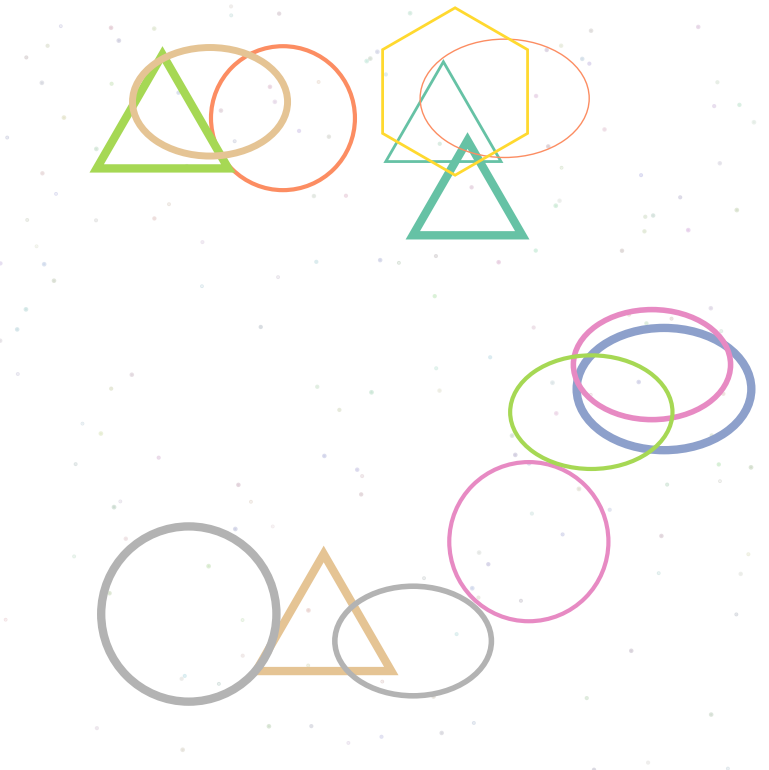[{"shape": "triangle", "thickness": 3, "radius": 0.41, "center": [0.607, 0.735]}, {"shape": "triangle", "thickness": 1, "radius": 0.43, "center": [0.576, 0.833]}, {"shape": "oval", "thickness": 0.5, "radius": 0.55, "center": [0.655, 0.872]}, {"shape": "circle", "thickness": 1.5, "radius": 0.47, "center": [0.367, 0.847]}, {"shape": "oval", "thickness": 3, "radius": 0.57, "center": [0.862, 0.495]}, {"shape": "oval", "thickness": 2, "radius": 0.51, "center": [0.847, 0.526]}, {"shape": "circle", "thickness": 1.5, "radius": 0.52, "center": [0.687, 0.297]}, {"shape": "triangle", "thickness": 3, "radius": 0.49, "center": [0.211, 0.831]}, {"shape": "oval", "thickness": 1.5, "radius": 0.53, "center": [0.768, 0.465]}, {"shape": "hexagon", "thickness": 1, "radius": 0.54, "center": [0.591, 0.881]}, {"shape": "triangle", "thickness": 3, "radius": 0.51, "center": [0.42, 0.179]}, {"shape": "oval", "thickness": 2.5, "radius": 0.5, "center": [0.273, 0.868]}, {"shape": "oval", "thickness": 2, "radius": 0.51, "center": [0.537, 0.168]}, {"shape": "circle", "thickness": 3, "radius": 0.57, "center": [0.245, 0.203]}]